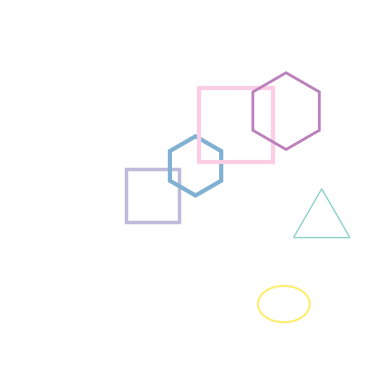[{"shape": "triangle", "thickness": 1, "radius": 0.42, "center": [0.836, 0.425]}, {"shape": "square", "thickness": 2.5, "radius": 0.35, "center": [0.396, 0.491]}, {"shape": "hexagon", "thickness": 3, "radius": 0.38, "center": [0.508, 0.569]}, {"shape": "square", "thickness": 3, "radius": 0.48, "center": [0.612, 0.676]}, {"shape": "hexagon", "thickness": 2, "radius": 0.5, "center": [0.743, 0.711]}, {"shape": "oval", "thickness": 1.5, "radius": 0.34, "center": [0.737, 0.21]}]